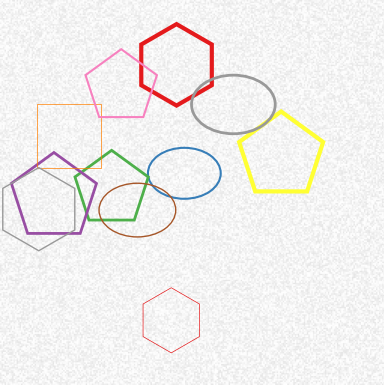[{"shape": "hexagon", "thickness": 3, "radius": 0.53, "center": [0.459, 0.832]}, {"shape": "hexagon", "thickness": 0.5, "radius": 0.42, "center": [0.445, 0.168]}, {"shape": "oval", "thickness": 1.5, "radius": 0.47, "center": [0.479, 0.55]}, {"shape": "pentagon", "thickness": 2, "radius": 0.5, "center": [0.29, 0.509]}, {"shape": "pentagon", "thickness": 2, "radius": 0.58, "center": [0.14, 0.488]}, {"shape": "square", "thickness": 0.5, "radius": 0.41, "center": [0.18, 0.647]}, {"shape": "pentagon", "thickness": 3, "radius": 0.57, "center": [0.73, 0.596]}, {"shape": "oval", "thickness": 1, "radius": 0.5, "center": [0.357, 0.454]}, {"shape": "pentagon", "thickness": 1.5, "radius": 0.49, "center": [0.315, 0.775]}, {"shape": "hexagon", "thickness": 1, "radius": 0.54, "center": [0.101, 0.457]}, {"shape": "oval", "thickness": 2, "radius": 0.54, "center": [0.606, 0.729]}]